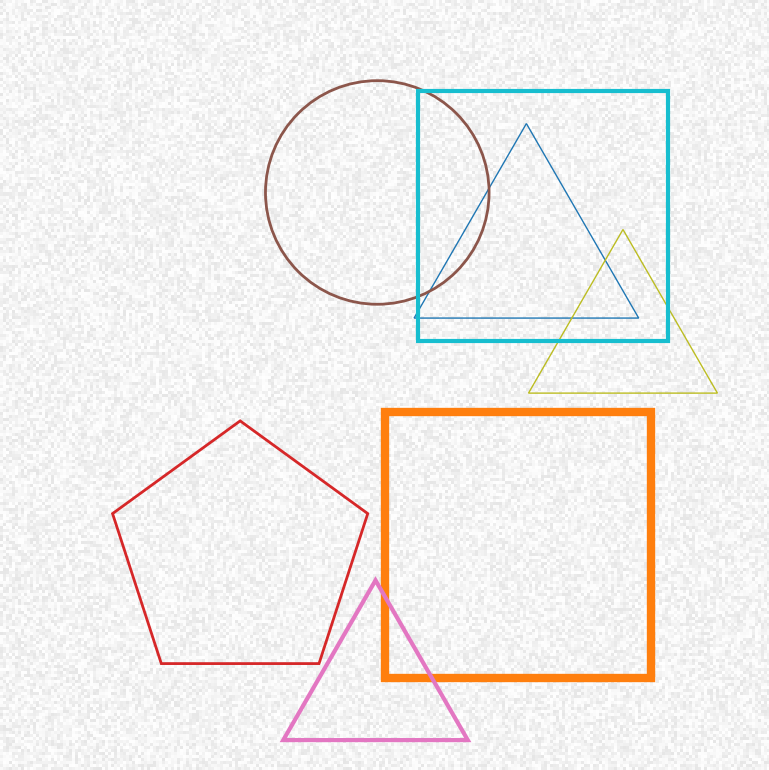[{"shape": "triangle", "thickness": 0.5, "radius": 0.84, "center": [0.684, 0.671]}, {"shape": "square", "thickness": 3, "radius": 0.86, "center": [0.673, 0.292]}, {"shape": "pentagon", "thickness": 1, "radius": 0.87, "center": [0.312, 0.279]}, {"shape": "circle", "thickness": 1, "radius": 0.73, "center": [0.49, 0.75]}, {"shape": "triangle", "thickness": 1.5, "radius": 0.69, "center": [0.488, 0.108]}, {"shape": "triangle", "thickness": 0.5, "radius": 0.71, "center": [0.809, 0.56]}, {"shape": "square", "thickness": 1.5, "radius": 0.81, "center": [0.705, 0.72]}]